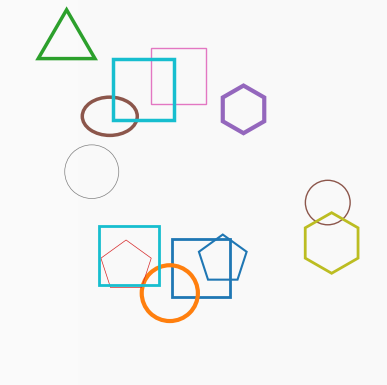[{"shape": "square", "thickness": 2, "radius": 0.37, "center": [0.52, 0.305]}, {"shape": "pentagon", "thickness": 1.5, "radius": 0.32, "center": [0.575, 0.326]}, {"shape": "circle", "thickness": 3, "radius": 0.36, "center": [0.438, 0.239]}, {"shape": "triangle", "thickness": 2.5, "radius": 0.42, "center": [0.172, 0.89]}, {"shape": "pentagon", "thickness": 0.5, "radius": 0.34, "center": [0.325, 0.308]}, {"shape": "hexagon", "thickness": 3, "radius": 0.31, "center": [0.628, 0.716]}, {"shape": "oval", "thickness": 2.5, "radius": 0.35, "center": [0.283, 0.698]}, {"shape": "circle", "thickness": 1, "radius": 0.29, "center": [0.846, 0.474]}, {"shape": "square", "thickness": 1, "radius": 0.36, "center": [0.461, 0.803]}, {"shape": "circle", "thickness": 0.5, "radius": 0.35, "center": [0.237, 0.554]}, {"shape": "hexagon", "thickness": 2, "radius": 0.39, "center": [0.856, 0.369]}, {"shape": "square", "thickness": 2.5, "radius": 0.4, "center": [0.37, 0.767]}, {"shape": "square", "thickness": 2, "radius": 0.39, "center": [0.333, 0.337]}]